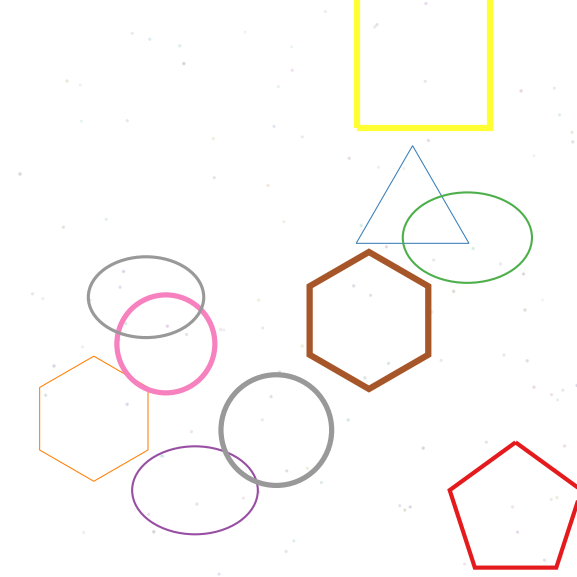[{"shape": "pentagon", "thickness": 2, "radius": 0.6, "center": [0.893, 0.113]}, {"shape": "triangle", "thickness": 0.5, "radius": 0.56, "center": [0.714, 0.634]}, {"shape": "oval", "thickness": 1, "radius": 0.56, "center": [0.809, 0.588]}, {"shape": "oval", "thickness": 1, "radius": 0.54, "center": [0.338, 0.15]}, {"shape": "hexagon", "thickness": 0.5, "radius": 0.54, "center": [0.162, 0.274]}, {"shape": "square", "thickness": 3, "radius": 0.58, "center": [0.733, 0.892]}, {"shape": "hexagon", "thickness": 3, "radius": 0.59, "center": [0.639, 0.444]}, {"shape": "circle", "thickness": 2.5, "radius": 0.42, "center": [0.287, 0.404]}, {"shape": "circle", "thickness": 2.5, "radius": 0.48, "center": [0.478, 0.254]}, {"shape": "oval", "thickness": 1.5, "radius": 0.5, "center": [0.253, 0.485]}]